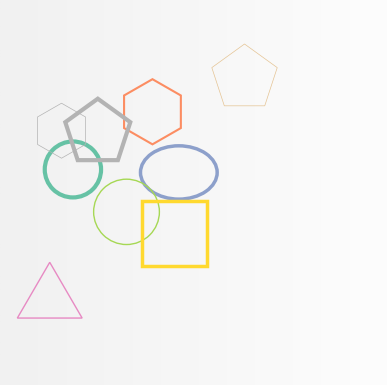[{"shape": "circle", "thickness": 3, "radius": 0.36, "center": [0.188, 0.56]}, {"shape": "hexagon", "thickness": 1.5, "radius": 0.42, "center": [0.393, 0.71]}, {"shape": "oval", "thickness": 2.5, "radius": 0.49, "center": [0.461, 0.552]}, {"shape": "triangle", "thickness": 1, "radius": 0.48, "center": [0.128, 0.222]}, {"shape": "circle", "thickness": 1, "radius": 0.42, "center": [0.326, 0.45]}, {"shape": "square", "thickness": 2.5, "radius": 0.42, "center": [0.45, 0.394]}, {"shape": "pentagon", "thickness": 0.5, "radius": 0.44, "center": [0.631, 0.797]}, {"shape": "pentagon", "thickness": 3, "radius": 0.44, "center": [0.252, 0.655]}, {"shape": "hexagon", "thickness": 0.5, "radius": 0.36, "center": [0.159, 0.66]}]